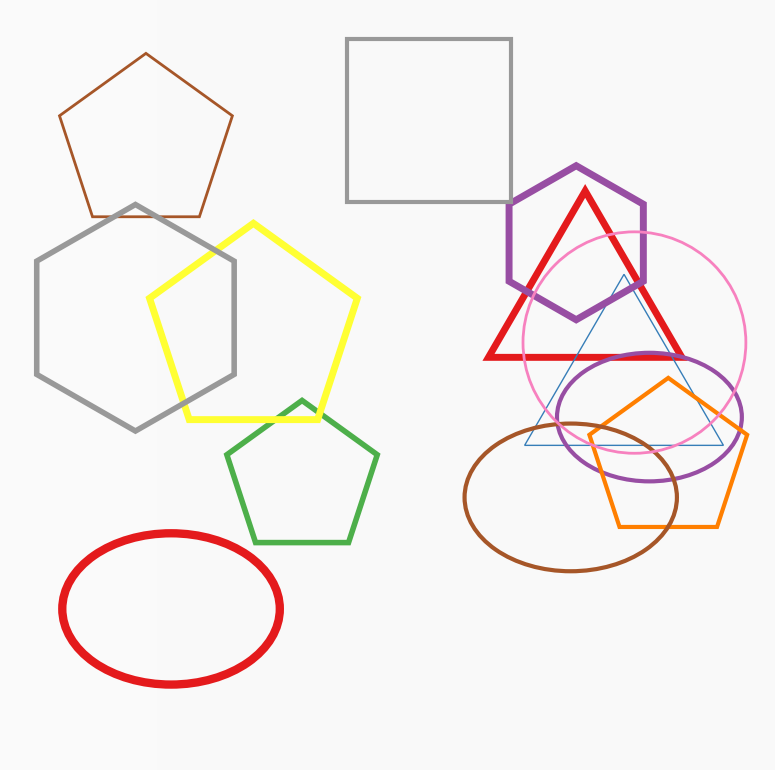[{"shape": "oval", "thickness": 3, "radius": 0.7, "center": [0.221, 0.209]}, {"shape": "triangle", "thickness": 2.5, "radius": 0.72, "center": [0.755, 0.608]}, {"shape": "triangle", "thickness": 0.5, "radius": 0.74, "center": [0.805, 0.496]}, {"shape": "pentagon", "thickness": 2, "radius": 0.51, "center": [0.39, 0.378]}, {"shape": "hexagon", "thickness": 2.5, "radius": 0.5, "center": [0.743, 0.685]}, {"shape": "oval", "thickness": 1.5, "radius": 0.6, "center": [0.838, 0.458]}, {"shape": "pentagon", "thickness": 1.5, "radius": 0.54, "center": [0.862, 0.402]}, {"shape": "pentagon", "thickness": 2.5, "radius": 0.7, "center": [0.327, 0.569]}, {"shape": "pentagon", "thickness": 1, "radius": 0.59, "center": [0.188, 0.813]}, {"shape": "oval", "thickness": 1.5, "radius": 0.68, "center": [0.736, 0.354]}, {"shape": "circle", "thickness": 1, "radius": 0.72, "center": [0.819, 0.555]}, {"shape": "hexagon", "thickness": 2, "radius": 0.74, "center": [0.175, 0.587]}, {"shape": "square", "thickness": 1.5, "radius": 0.53, "center": [0.554, 0.844]}]